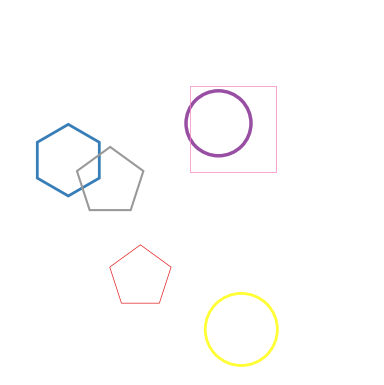[{"shape": "pentagon", "thickness": 0.5, "radius": 0.42, "center": [0.365, 0.28]}, {"shape": "hexagon", "thickness": 2, "radius": 0.46, "center": [0.177, 0.584]}, {"shape": "circle", "thickness": 2.5, "radius": 0.42, "center": [0.568, 0.68]}, {"shape": "circle", "thickness": 2, "radius": 0.47, "center": [0.627, 0.144]}, {"shape": "square", "thickness": 0.5, "radius": 0.56, "center": [0.606, 0.666]}, {"shape": "pentagon", "thickness": 1.5, "radius": 0.45, "center": [0.286, 0.528]}]